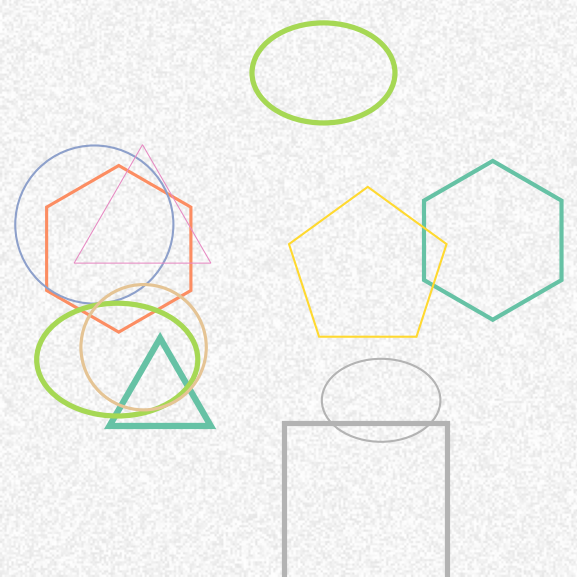[{"shape": "triangle", "thickness": 3, "radius": 0.51, "center": [0.277, 0.312]}, {"shape": "hexagon", "thickness": 2, "radius": 0.69, "center": [0.853, 0.583]}, {"shape": "hexagon", "thickness": 1.5, "radius": 0.72, "center": [0.206, 0.568]}, {"shape": "circle", "thickness": 1, "radius": 0.68, "center": [0.163, 0.61]}, {"shape": "triangle", "thickness": 0.5, "radius": 0.68, "center": [0.247, 0.612]}, {"shape": "oval", "thickness": 2.5, "radius": 0.62, "center": [0.56, 0.873]}, {"shape": "oval", "thickness": 2.5, "radius": 0.7, "center": [0.203, 0.376]}, {"shape": "pentagon", "thickness": 1, "radius": 0.72, "center": [0.637, 0.532]}, {"shape": "circle", "thickness": 1.5, "radius": 0.54, "center": [0.249, 0.398]}, {"shape": "square", "thickness": 2.5, "radius": 0.7, "center": [0.633, 0.126]}, {"shape": "oval", "thickness": 1, "radius": 0.51, "center": [0.66, 0.306]}]